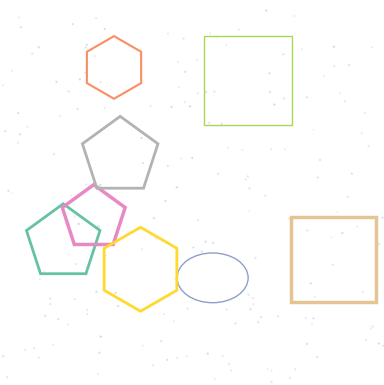[{"shape": "pentagon", "thickness": 2, "radius": 0.5, "center": [0.164, 0.37]}, {"shape": "hexagon", "thickness": 1.5, "radius": 0.41, "center": [0.296, 0.825]}, {"shape": "oval", "thickness": 1, "radius": 0.46, "center": [0.552, 0.278]}, {"shape": "pentagon", "thickness": 2.5, "radius": 0.43, "center": [0.243, 0.434]}, {"shape": "square", "thickness": 1, "radius": 0.58, "center": [0.644, 0.792]}, {"shape": "hexagon", "thickness": 2, "radius": 0.55, "center": [0.365, 0.301]}, {"shape": "square", "thickness": 2.5, "radius": 0.55, "center": [0.867, 0.326]}, {"shape": "pentagon", "thickness": 2, "radius": 0.52, "center": [0.312, 0.595]}]